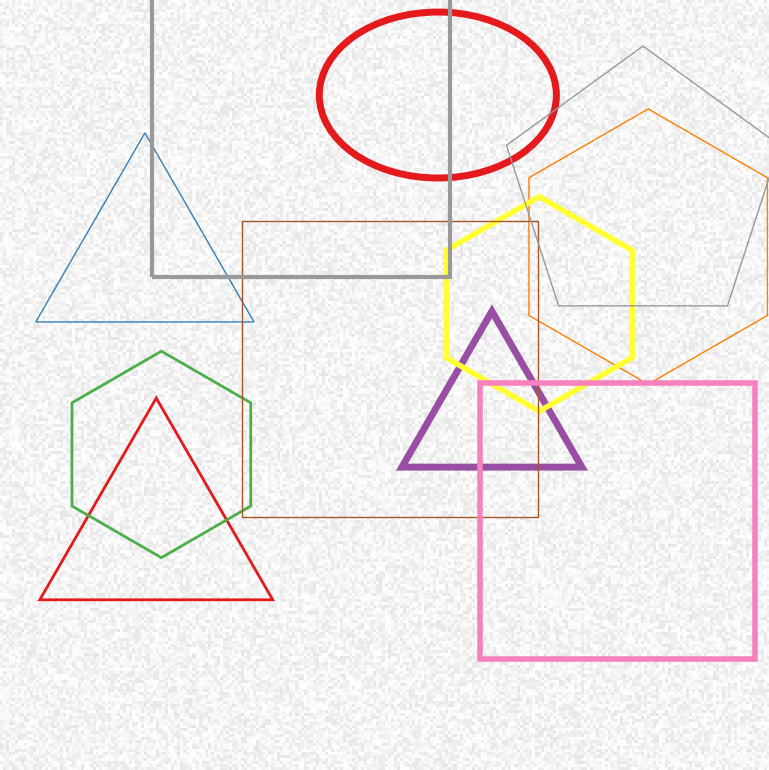[{"shape": "oval", "thickness": 2.5, "radius": 0.77, "center": [0.569, 0.877]}, {"shape": "triangle", "thickness": 1, "radius": 0.87, "center": [0.203, 0.308]}, {"shape": "triangle", "thickness": 0.5, "radius": 0.82, "center": [0.188, 0.664]}, {"shape": "hexagon", "thickness": 1, "radius": 0.67, "center": [0.21, 0.41]}, {"shape": "triangle", "thickness": 2.5, "radius": 0.67, "center": [0.639, 0.461]}, {"shape": "hexagon", "thickness": 0.5, "radius": 0.89, "center": [0.842, 0.68]}, {"shape": "hexagon", "thickness": 2, "radius": 0.7, "center": [0.7, 0.605]}, {"shape": "square", "thickness": 0.5, "radius": 0.96, "center": [0.506, 0.52]}, {"shape": "square", "thickness": 2, "radius": 0.9, "center": [0.802, 0.323]}, {"shape": "square", "thickness": 1.5, "radius": 0.97, "center": [0.391, 0.833]}, {"shape": "pentagon", "thickness": 0.5, "radius": 0.93, "center": [0.835, 0.754]}]